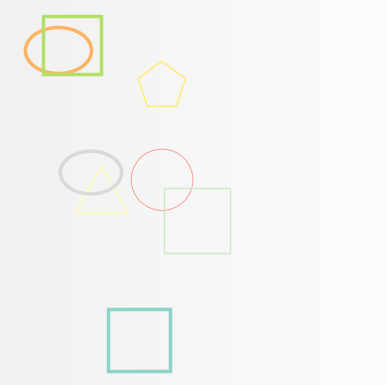[{"shape": "square", "thickness": 2.5, "radius": 0.4, "center": [0.358, 0.116]}, {"shape": "triangle", "thickness": 1, "radius": 0.4, "center": [0.263, 0.487]}, {"shape": "circle", "thickness": 0.5, "radius": 0.4, "center": [0.418, 0.533]}, {"shape": "oval", "thickness": 2.5, "radius": 0.43, "center": [0.151, 0.869]}, {"shape": "square", "thickness": 2.5, "radius": 0.37, "center": [0.185, 0.883]}, {"shape": "oval", "thickness": 2.5, "radius": 0.4, "center": [0.235, 0.552]}, {"shape": "square", "thickness": 1, "radius": 0.43, "center": [0.508, 0.428]}, {"shape": "pentagon", "thickness": 1, "radius": 0.32, "center": [0.417, 0.776]}]